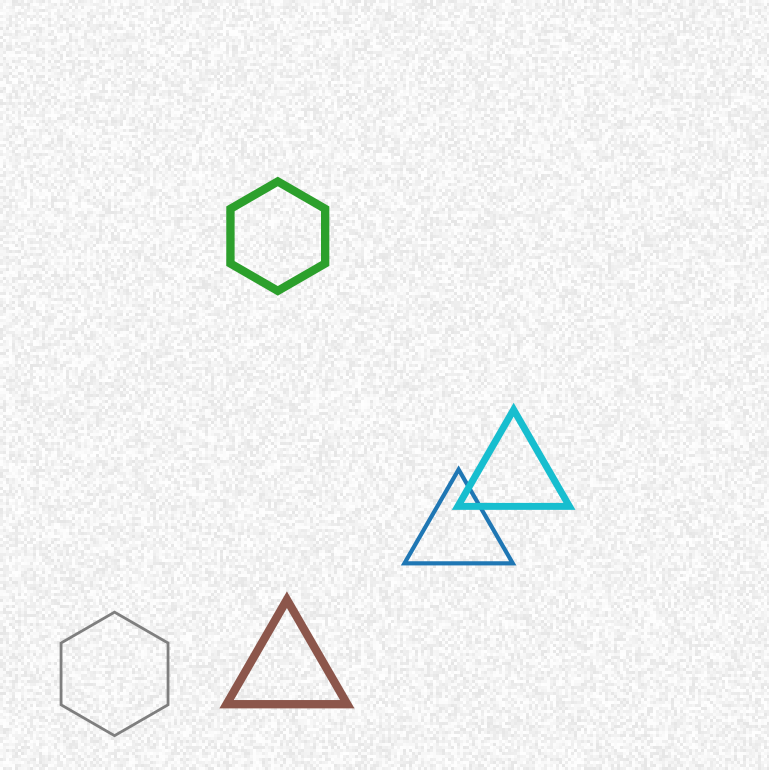[{"shape": "triangle", "thickness": 1.5, "radius": 0.41, "center": [0.596, 0.309]}, {"shape": "hexagon", "thickness": 3, "radius": 0.36, "center": [0.361, 0.693]}, {"shape": "triangle", "thickness": 3, "radius": 0.45, "center": [0.373, 0.131]}, {"shape": "hexagon", "thickness": 1, "radius": 0.4, "center": [0.149, 0.125]}, {"shape": "triangle", "thickness": 2.5, "radius": 0.42, "center": [0.667, 0.384]}]